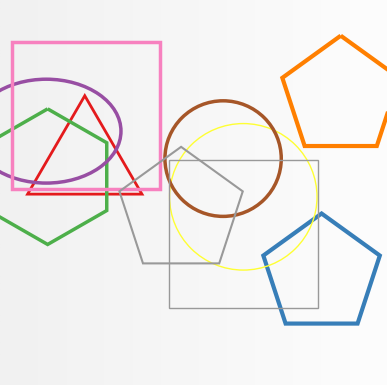[{"shape": "triangle", "thickness": 2, "radius": 0.85, "center": [0.219, 0.581]}, {"shape": "pentagon", "thickness": 3, "radius": 0.79, "center": [0.83, 0.287]}, {"shape": "hexagon", "thickness": 2.5, "radius": 0.88, "center": [0.123, 0.541]}, {"shape": "oval", "thickness": 2.5, "radius": 0.96, "center": [0.119, 0.659]}, {"shape": "pentagon", "thickness": 3, "radius": 0.79, "center": [0.879, 0.749]}, {"shape": "circle", "thickness": 1, "radius": 0.95, "center": [0.628, 0.489]}, {"shape": "circle", "thickness": 2.5, "radius": 0.75, "center": [0.576, 0.588]}, {"shape": "square", "thickness": 2.5, "radius": 0.96, "center": [0.222, 0.7]}, {"shape": "pentagon", "thickness": 1.5, "radius": 0.84, "center": [0.467, 0.451]}, {"shape": "square", "thickness": 1, "radius": 0.96, "center": [0.628, 0.393]}]